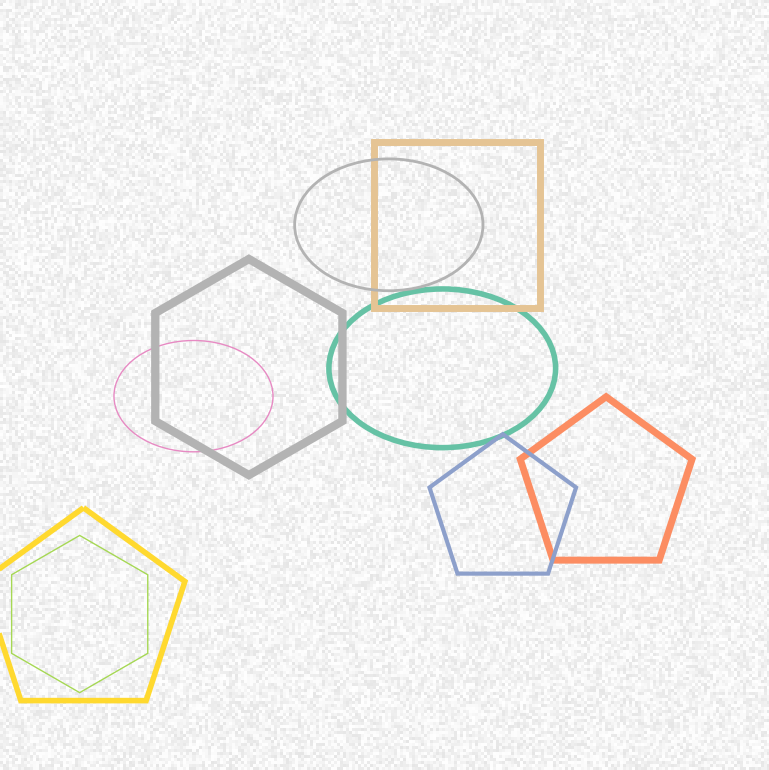[{"shape": "oval", "thickness": 2, "radius": 0.74, "center": [0.574, 0.522]}, {"shape": "pentagon", "thickness": 2.5, "radius": 0.59, "center": [0.787, 0.367]}, {"shape": "pentagon", "thickness": 1.5, "radius": 0.5, "center": [0.653, 0.336]}, {"shape": "oval", "thickness": 0.5, "radius": 0.52, "center": [0.251, 0.486]}, {"shape": "hexagon", "thickness": 0.5, "radius": 0.51, "center": [0.103, 0.203]}, {"shape": "pentagon", "thickness": 2, "radius": 0.69, "center": [0.108, 0.202]}, {"shape": "square", "thickness": 2.5, "radius": 0.54, "center": [0.593, 0.708]}, {"shape": "hexagon", "thickness": 3, "radius": 0.7, "center": [0.323, 0.523]}, {"shape": "oval", "thickness": 1, "radius": 0.61, "center": [0.505, 0.708]}]